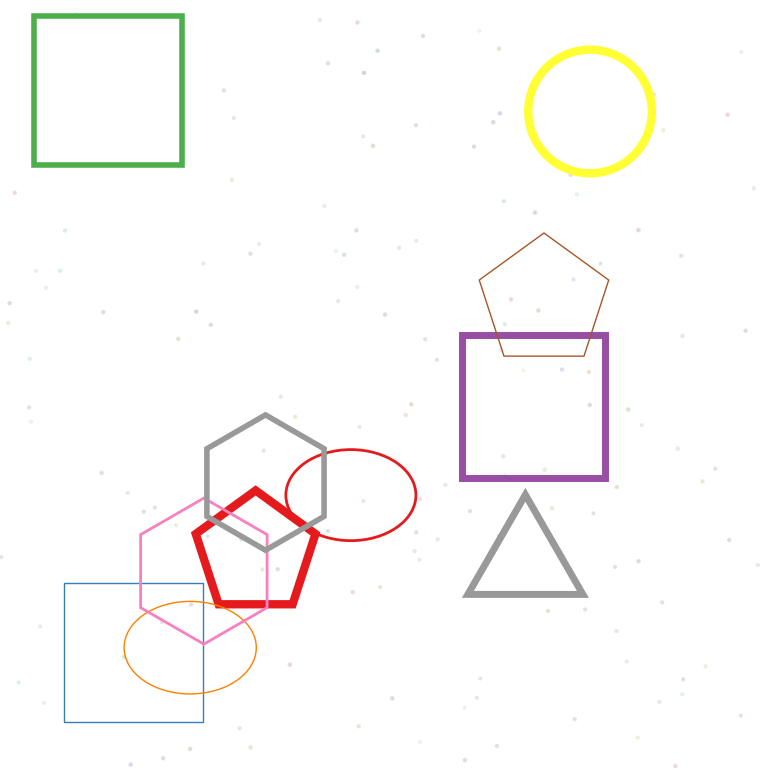[{"shape": "pentagon", "thickness": 3, "radius": 0.41, "center": [0.332, 0.281]}, {"shape": "oval", "thickness": 1, "radius": 0.42, "center": [0.456, 0.357]}, {"shape": "square", "thickness": 0.5, "radius": 0.45, "center": [0.173, 0.153]}, {"shape": "square", "thickness": 2, "radius": 0.48, "center": [0.141, 0.882]}, {"shape": "square", "thickness": 2.5, "radius": 0.46, "center": [0.693, 0.472]}, {"shape": "oval", "thickness": 0.5, "radius": 0.43, "center": [0.247, 0.159]}, {"shape": "circle", "thickness": 3, "radius": 0.4, "center": [0.766, 0.855]}, {"shape": "pentagon", "thickness": 0.5, "radius": 0.44, "center": [0.706, 0.609]}, {"shape": "hexagon", "thickness": 1, "radius": 0.47, "center": [0.265, 0.258]}, {"shape": "hexagon", "thickness": 2, "radius": 0.44, "center": [0.345, 0.373]}, {"shape": "triangle", "thickness": 2.5, "radius": 0.43, "center": [0.682, 0.271]}]